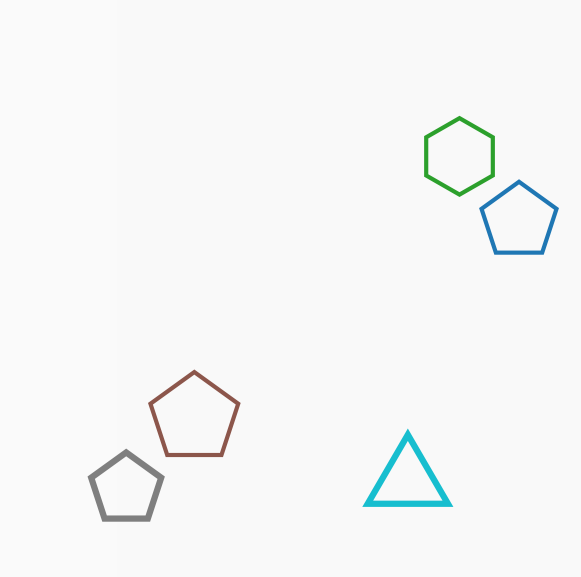[{"shape": "pentagon", "thickness": 2, "radius": 0.34, "center": [0.893, 0.617]}, {"shape": "hexagon", "thickness": 2, "radius": 0.33, "center": [0.791, 0.728]}, {"shape": "pentagon", "thickness": 2, "radius": 0.4, "center": [0.334, 0.275]}, {"shape": "pentagon", "thickness": 3, "radius": 0.32, "center": [0.217, 0.152]}, {"shape": "triangle", "thickness": 3, "radius": 0.4, "center": [0.702, 0.167]}]